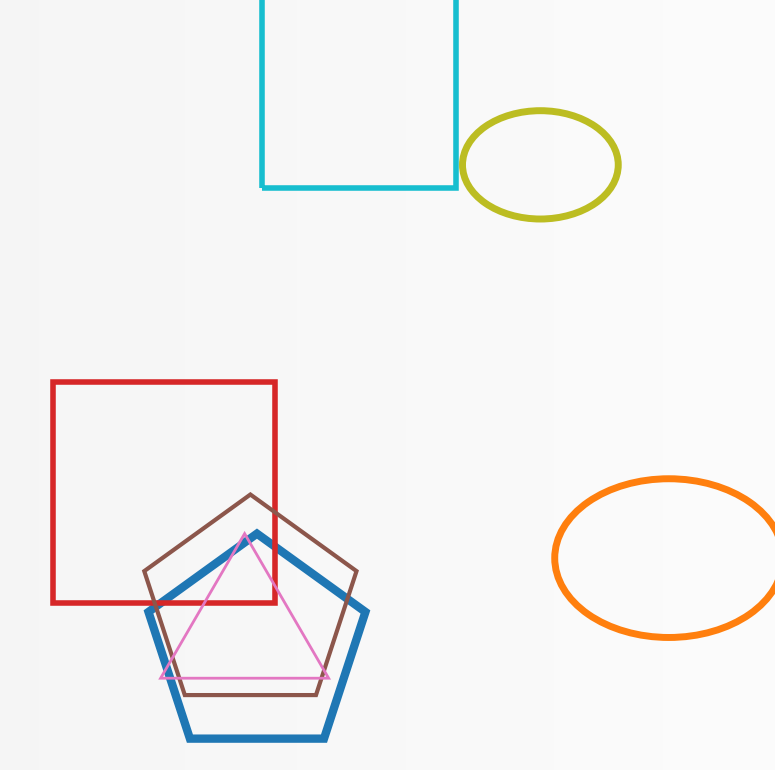[{"shape": "pentagon", "thickness": 3, "radius": 0.74, "center": [0.332, 0.16]}, {"shape": "oval", "thickness": 2.5, "radius": 0.74, "center": [0.863, 0.275]}, {"shape": "square", "thickness": 2, "radius": 0.72, "center": [0.212, 0.36]}, {"shape": "pentagon", "thickness": 1.5, "radius": 0.72, "center": [0.323, 0.214]}, {"shape": "triangle", "thickness": 1, "radius": 0.63, "center": [0.316, 0.182]}, {"shape": "oval", "thickness": 2.5, "radius": 0.5, "center": [0.697, 0.786]}, {"shape": "square", "thickness": 2, "radius": 0.63, "center": [0.464, 0.881]}]